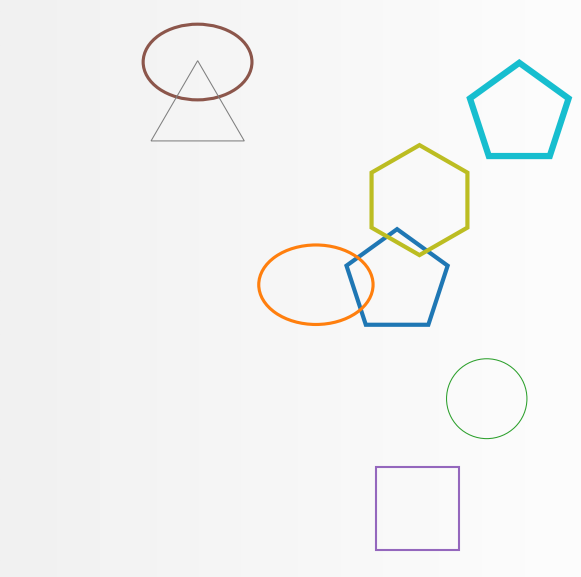[{"shape": "pentagon", "thickness": 2, "radius": 0.46, "center": [0.683, 0.511]}, {"shape": "oval", "thickness": 1.5, "radius": 0.49, "center": [0.544, 0.506]}, {"shape": "circle", "thickness": 0.5, "radius": 0.35, "center": [0.837, 0.309]}, {"shape": "square", "thickness": 1, "radius": 0.36, "center": [0.718, 0.119]}, {"shape": "oval", "thickness": 1.5, "radius": 0.47, "center": [0.34, 0.892]}, {"shape": "triangle", "thickness": 0.5, "radius": 0.46, "center": [0.34, 0.801]}, {"shape": "hexagon", "thickness": 2, "radius": 0.48, "center": [0.722, 0.653]}, {"shape": "pentagon", "thickness": 3, "radius": 0.45, "center": [0.893, 0.801]}]